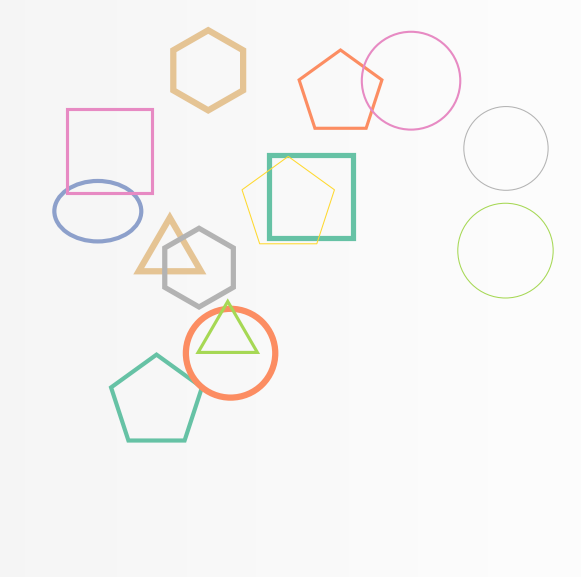[{"shape": "pentagon", "thickness": 2, "radius": 0.41, "center": [0.269, 0.303]}, {"shape": "square", "thickness": 2.5, "radius": 0.36, "center": [0.535, 0.659]}, {"shape": "pentagon", "thickness": 1.5, "radius": 0.37, "center": [0.586, 0.838]}, {"shape": "circle", "thickness": 3, "radius": 0.38, "center": [0.397, 0.388]}, {"shape": "oval", "thickness": 2, "radius": 0.37, "center": [0.168, 0.633]}, {"shape": "circle", "thickness": 1, "radius": 0.42, "center": [0.707, 0.859]}, {"shape": "square", "thickness": 1.5, "radius": 0.36, "center": [0.189, 0.738]}, {"shape": "circle", "thickness": 0.5, "radius": 0.41, "center": [0.87, 0.565]}, {"shape": "triangle", "thickness": 1.5, "radius": 0.29, "center": [0.392, 0.418]}, {"shape": "pentagon", "thickness": 0.5, "radius": 0.42, "center": [0.496, 0.645]}, {"shape": "triangle", "thickness": 3, "radius": 0.31, "center": [0.292, 0.56]}, {"shape": "hexagon", "thickness": 3, "radius": 0.35, "center": [0.358, 0.877]}, {"shape": "circle", "thickness": 0.5, "radius": 0.36, "center": [0.87, 0.742]}, {"shape": "hexagon", "thickness": 2.5, "radius": 0.34, "center": [0.342, 0.536]}]